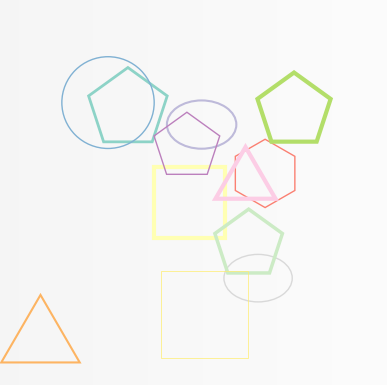[{"shape": "pentagon", "thickness": 2, "radius": 0.53, "center": [0.33, 0.718]}, {"shape": "square", "thickness": 3, "radius": 0.46, "center": [0.488, 0.474]}, {"shape": "oval", "thickness": 1.5, "radius": 0.45, "center": [0.52, 0.676]}, {"shape": "hexagon", "thickness": 1, "radius": 0.44, "center": [0.684, 0.55]}, {"shape": "circle", "thickness": 1, "radius": 0.6, "center": [0.279, 0.734]}, {"shape": "triangle", "thickness": 1.5, "radius": 0.58, "center": [0.105, 0.117]}, {"shape": "pentagon", "thickness": 3, "radius": 0.5, "center": [0.759, 0.712]}, {"shape": "triangle", "thickness": 3, "radius": 0.45, "center": [0.634, 0.529]}, {"shape": "oval", "thickness": 1, "radius": 0.44, "center": [0.666, 0.278]}, {"shape": "pentagon", "thickness": 1, "radius": 0.45, "center": [0.482, 0.619]}, {"shape": "pentagon", "thickness": 2.5, "radius": 0.46, "center": [0.642, 0.365]}, {"shape": "square", "thickness": 0.5, "radius": 0.56, "center": [0.528, 0.183]}]